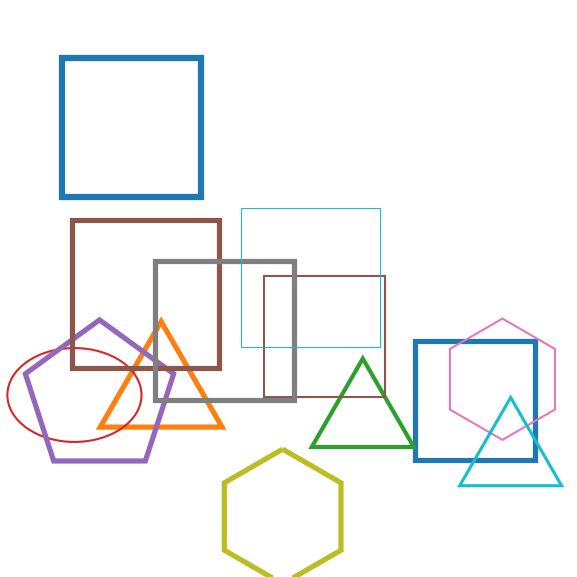[{"shape": "square", "thickness": 3, "radius": 0.6, "center": [0.228, 0.778]}, {"shape": "square", "thickness": 2.5, "radius": 0.52, "center": [0.822, 0.306]}, {"shape": "triangle", "thickness": 2.5, "radius": 0.61, "center": [0.279, 0.32]}, {"shape": "triangle", "thickness": 2, "radius": 0.51, "center": [0.628, 0.276]}, {"shape": "oval", "thickness": 1, "radius": 0.58, "center": [0.129, 0.315]}, {"shape": "pentagon", "thickness": 2.5, "radius": 0.68, "center": [0.172, 0.31]}, {"shape": "square", "thickness": 1, "radius": 0.53, "center": [0.562, 0.417]}, {"shape": "square", "thickness": 2.5, "radius": 0.64, "center": [0.252, 0.49]}, {"shape": "hexagon", "thickness": 1, "radius": 0.52, "center": [0.87, 0.342]}, {"shape": "square", "thickness": 2.5, "radius": 0.6, "center": [0.388, 0.427]}, {"shape": "hexagon", "thickness": 2.5, "radius": 0.58, "center": [0.489, 0.105]}, {"shape": "triangle", "thickness": 1.5, "radius": 0.51, "center": [0.884, 0.209]}, {"shape": "square", "thickness": 0.5, "radius": 0.6, "center": [0.537, 0.518]}]